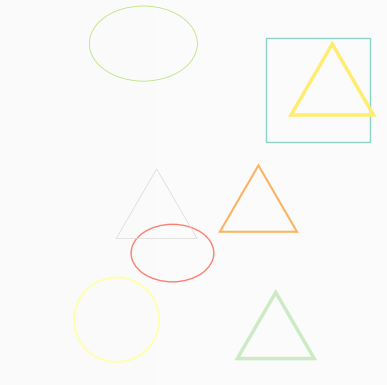[{"shape": "square", "thickness": 1, "radius": 0.67, "center": [0.821, 0.766]}, {"shape": "circle", "thickness": 1.5, "radius": 0.55, "center": [0.301, 0.169]}, {"shape": "oval", "thickness": 1, "radius": 0.53, "center": [0.445, 0.343]}, {"shape": "triangle", "thickness": 1.5, "radius": 0.57, "center": [0.667, 0.455]}, {"shape": "oval", "thickness": 0.5, "radius": 0.7, "center": [0.37, 0.887]}, {"shape": "triangle", "thickness": 0.5, "radius": 0.6, "center": [0.404, 0.441]}, {"shape": "triangle", "thickness": 2.5, "radius": 0.57, "center": [0.712, 0.126]}, {"shape": "triangle", "thickness": 2.5, "radius": 0.61, "center": [0.857, 0.763]}]